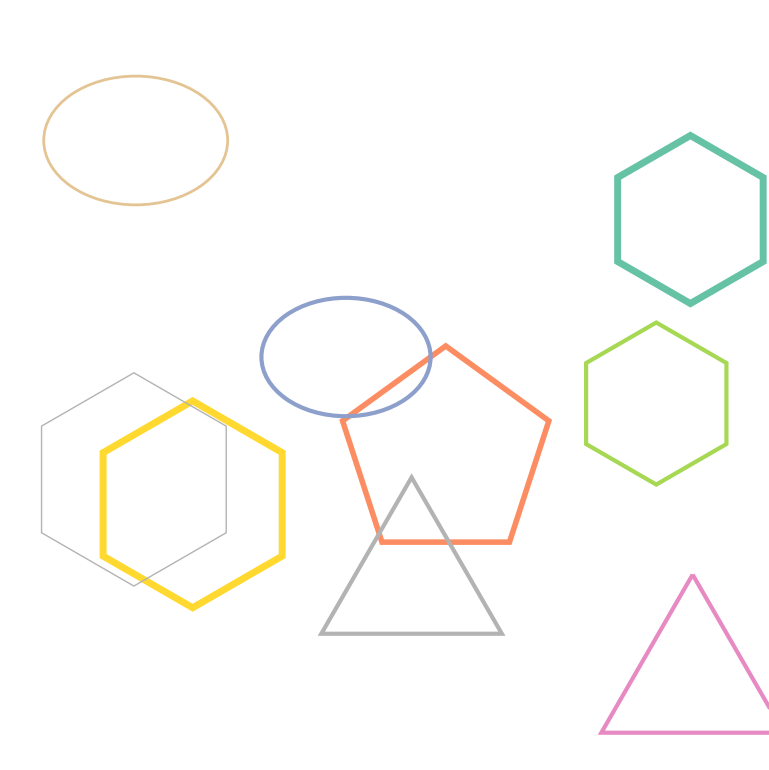[{"shape": "hexagon", "thickness": 2.5, "radius": 0.55, "center": [0.897, 0.715]}, {"shape": "pentagon", "thickness": 2, "radius": 0.7, "center": [0.579, 0.41]}, {"shape": "oval", "thickness": 1.5, "radius": 0.55, "center": [0.449, 0.536]}, {"shape": "triangle", "thickness": 1.5, "radius": 0.68, "center": [0.9, 0.117]}, {"shape": "hexagon", "thickness": 1.5, "radius": 0.53, "center": [0.852, 0.476]}, {"shape": "hexagon", "thickness": 2.5, "radius": 0.67, "center": [0.25, 0.345]}, {"shape": "oval", "thickness": 1, "radius": 0.6, "center": [0.176, 0.818]}, {"shape": "triangle", "thickness": 1.5, "radius": 0.68, "center": [0.535, 0.245]}, {"shape": "hexagon", "thickness": 0.5, "radius": 0.69, "center": [0.174, 0.377]}]